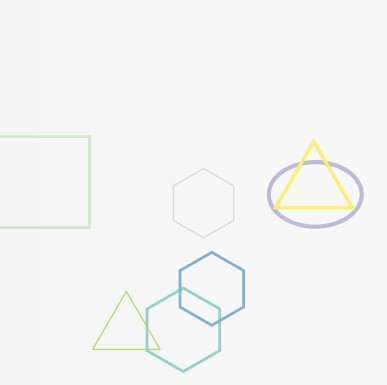[{"shape": "hexagon", "thickness": 2, "radius": 0.54, "center": [0.473, 0.143]}, {"shape": "oval", "thickness": 3, "radius": 0.6, "center": [0.814, 0.495]}, {"shape": "hexagon", "thickness": 2, "radius": 0.47, "center": [0.547, 0.25]}, {"shape": "triangle", "thickness": 1, "radius": 0.5, "center": [0.326, 0.143]}, {"shape": "hexagon", "thickness": 1, "radius": 0.45, "center": [0.525, 0.472]}, {"shape": "square", "thickness": 2, "radius": 0.59, "center": [0.11, 0.528]}, {"shape": "triangle", "thickness": 2.5, "radius": 0.57, "center": [0.81, 0.518]}]